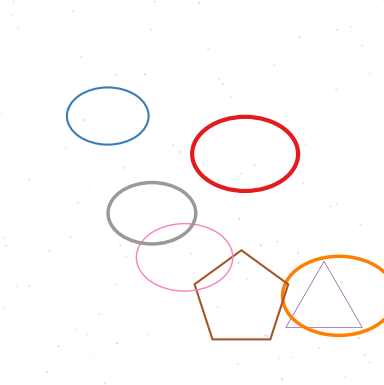[{"shape": "oval", "thickness": 3, "radius": 0.69, "center": [0.637, 0.6]}, {"shape": "oval", "thickness": 1.5, "radius": 0.53, "center": [0.28, 0.699]}, {"shape": "triangle", "thickness": 0.5, "radius": 0.57, "center": [0.842, 0.207]}, {"shape": "oval", "thickness": 2.5, "radius": 0.73, "center": [0.881, 0.232]}, {"shape": "pentagon", "thickness": 1.5, "radius": 0.64, "center": [0.627, 0.222]}, {"shape": "oval", "thickness": 1, "radius": 0.63, "center": [0.479, 0.331]}, {"shape": "oval", "thickness": 2.5, "radius": 0.57, "center": [0.395, 0.446]}]